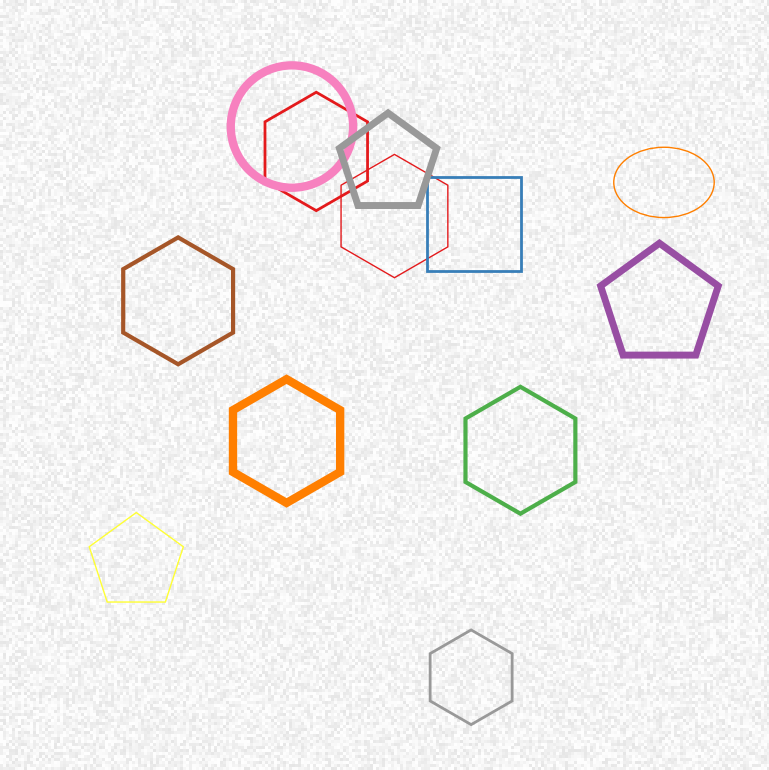[{"shape": "hexagon", "thickness": 0.5, "radius": 0.4, "center": [0.512, 0.719]}, {"shape": "hexagon", "thickness": 1, "radius": 0.38, "center": [0.411, 0.803]}, {"shape": "square", "thickness": 1, "radius": 0.3, "center": [0.616, 0.709]}, {"shape": "hexagon", "thickness": 1.5, "radius": 0.41, "center": [0.676, 0.415]}, {"shape": "pentagon", "thickness": 2.5, "radius": 0.4, "center": [0.856, 0.604]}, {"shape": "hexagon", "thickness": 3, "radius": 0.4, "center": [0.372, 0.427]}, {"shape": "oval", "thickness": 0.5, "radius": 0.33, "center": [0.862, 0.763]}, {"shape": "pentagon", "thickness": 0.5, "radius": 0.32, "center": [0.177, 0.27]}, {"shape": "hexagon", "thickness": 1.5, "radius": 0.41, "center": [0.231, 0.609]}, {"shape": "circle", "thickness": 3, "radius": 0.4, "center": [0.379, 0.836]}, {"shape": "hexagon", "thickness": 1, "radius": 0.31, "center": [0.612, 0.12]}, {"shape": "pentagon", "thickness": 2.5, "radius": 0.33, "center": [0.504, 0.787]}]